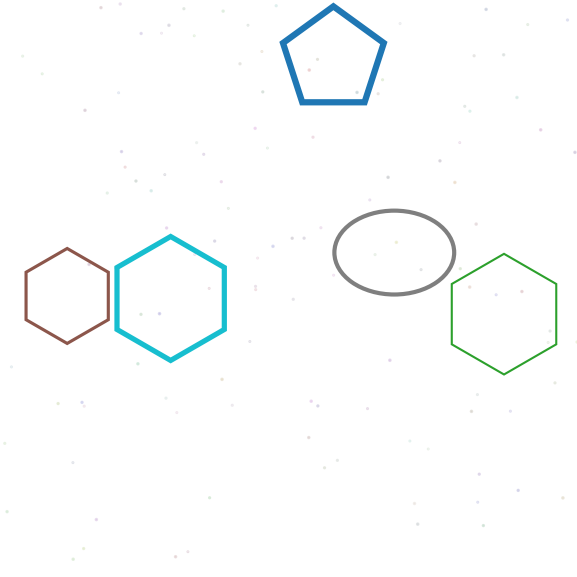[{"shape": "pentagon", "thickness": 3, "radius": 0.46, "center": [0.577, 0.896]}, {"shape": "hexagon", "thickness": 1, "radius": 0.52, "center": [0.873, 0.455]}, {"shape": "hexagon", "thickness": 1.5, "radius": 0.41, "center": [0.116, 0.487]}, {"shape": "oval", "thickness": 2, "radius": 0.52, "center": [0.683, 0.562]}, {"shape": "hexagon", "thickness": 2.5, "radius": 0.54, "center": [0.296, 0.482]}]